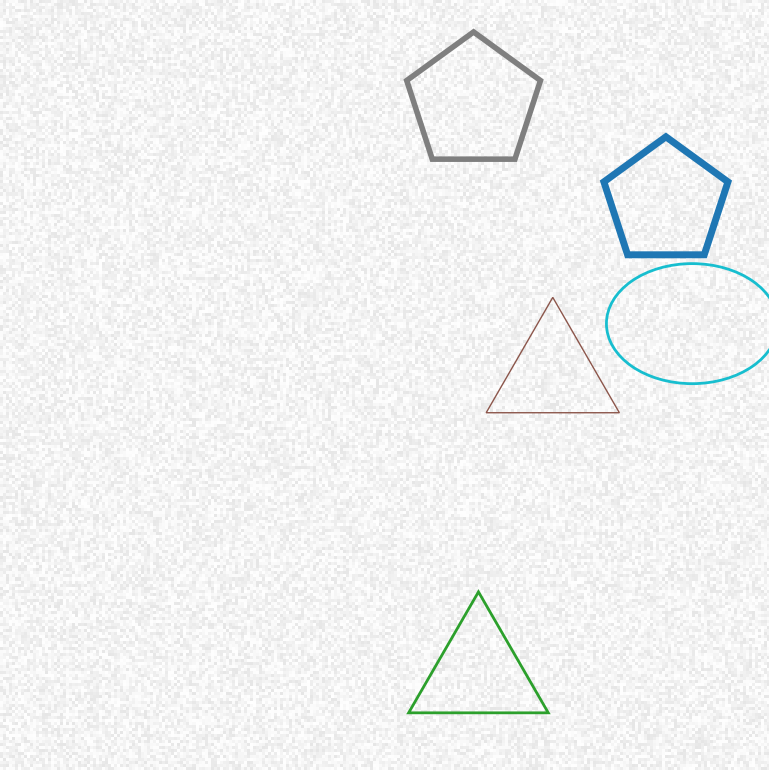[{"shape": "pentagon", "thickness": 2.5, "radius": 0.42, "center": [0.865, 0.738]}, {"shape": "triangle", "thickness": 1, "radius": 0.52, "center": [0.621, 0.127]}, {"shape": "triangle", "thickness": 0.5, "radius": 0.5, "center": [0.718, 0.514]}, {"shape": "pentagon", "thickness": 2, "radius": 0.46, "center": [0.615, 0.867]}, {"shape": "oval", "thickness": 1, "radius": 0.56, "center": [0.899, 0.58]}]